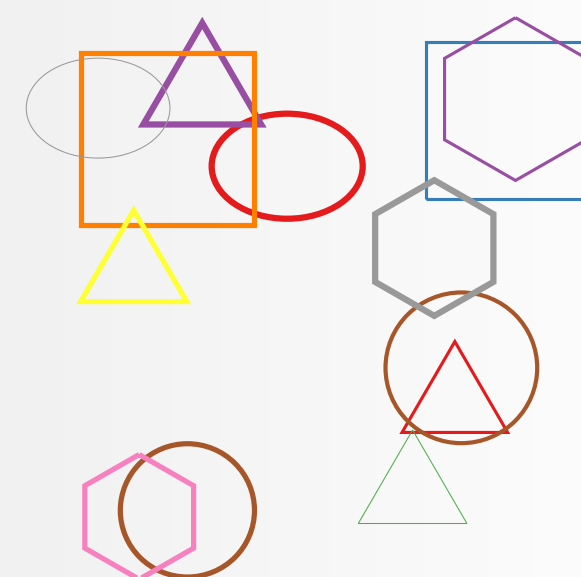[{"shape": "triangle", "thickness": 1.5, "radius": 0.52, "center": [0.783, 0.303]}, {"shape": "oval", "thickness": 3, "radius": 0.65, "center": [0.494, 0.711]}, {"shape": "square", "thickness": 1.5, "radius": 0.68, "center": [0.869, 0.791]}, {"shape": "triangle", "thickness": 0.5, "radius": 0.54, "center": [0.71, 0.147]}, {"shape": "triangle", "thickness": 3, "radius": 0.59, "center": [0.348, 0.842]}, {"shape": "hexagon", "thickness": 1.5, "radius": 0.7, "center": [0.887, 0.828]}, {"shape": "square", "thickness": 2.5, "radius": 0.75, "center": [0.289, 0.758]}, {"shape": "triangle", "thickness": 2.5, "radius": 0.53, "center": [0.23, 0.53]}, {"shape": "circle", "thickness": 2, "radius": 0.65, "center": [0.794, 0.362]}, {"shape": "circle", "thickness": 2.5, "radius": 0.58, "center": [0.322, 0.115]}, {"shape": "hexagon", "thickness": 2.5, "radius": 0.54, "center": [0.24, 0.104]}, {"shape": "hexagon", "thickness": 3, "radius": 0.59, "center": [0.747, 0.57]}, {"shape": "oval", "thickness": 0.5, "radius": 0.62, "center": [0.169, 0.812]}]